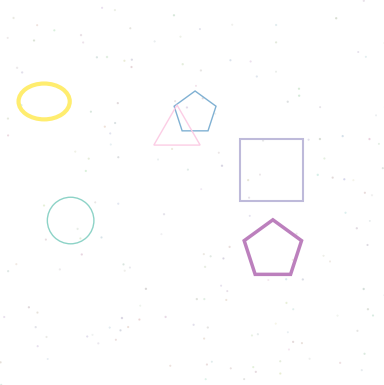[{"shape": "circle", "thickness": 1, "radius": 0.3, "center": [0.183, 0.427]}, {"shape": "square", "thickness": 1.5, "radius": 0.4, "center": [0.705, 0.559]}, {"shape": "pentagon", "thickness": 1, "radius": 0.29, "center": [0.507, 0.706]}, {"shape": "triangle", "thickness": 1, "radius": 0.35, "center": [0.46, 0.658]}, {"shape": "pentagon", "thickness": 2.5, "radius": 0.39, "center": [0.709, 0.351]}, {"shape": "oval", "thickness": 3, "radius": 0.33, "center": [0.115, 0.736]}]